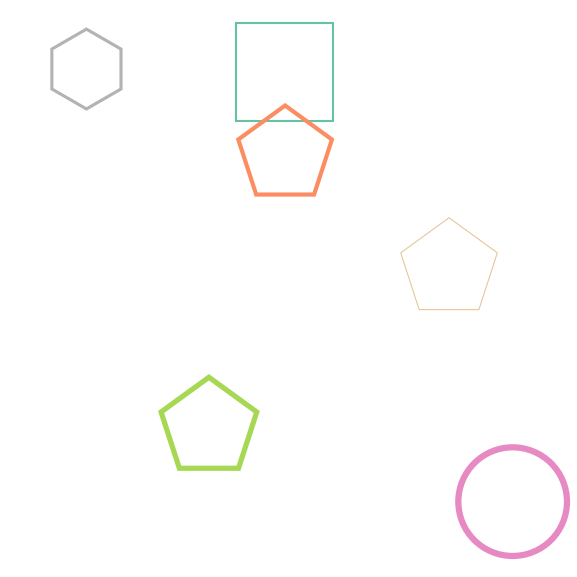[{"shape": "square", "thickness": 1, "radius": 0.42, "center": [0.493, 0.874]}, {"shape": "pentagon", "thickness": 2, "radius": 0.43, "center": [0.494, 0.731]}, {"shape": "circle", "thickness": 3, "radius": 0.47, "center": [0.888, 0.13]}, {"shape": "pentagon", "thickness": 2.5, "radius": 0.44, "center": [0.362, 0.259]}, {"shape": "pentagon", "thickness": 0.5, "radius": 0.44, "center": [0.778, 0.534]}, {"shape": "hexagon", "thickness": 1.5, "radius": 0.35, "center": [0.15, 0.88]}]